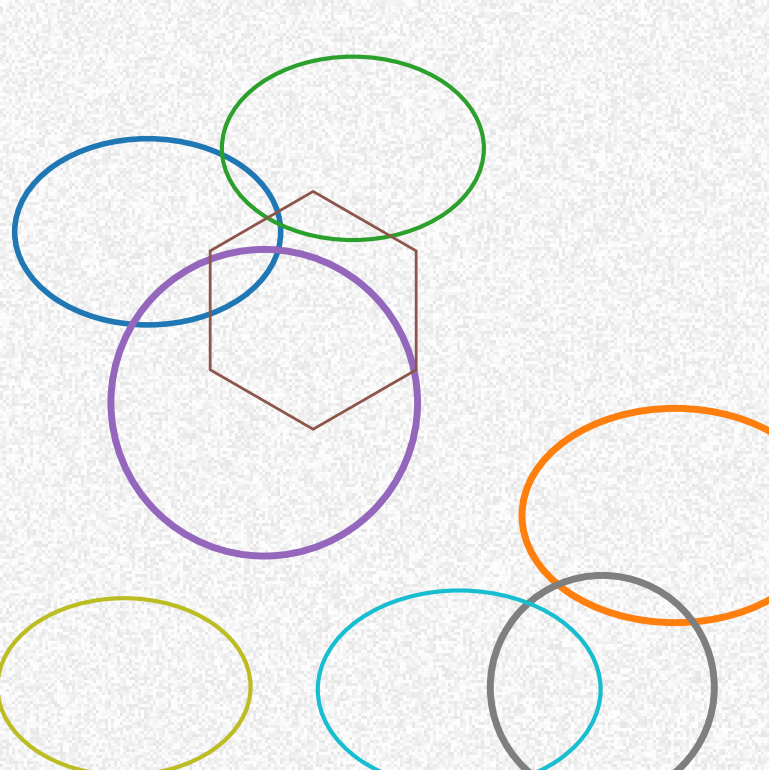[{"shape": "oval", "thickness": 2, "radius": 0.86, "center": [0.192, 0.699]}, {"shape": "oval", "thickness": 2.5, "radius": 0.99, "center": [0.877, 0.331]}, {"shape": "oval", "thickness": 1.5, "radius": 0.85, "center": [0.458, 0.807]}, {"shape": "circle", "thickness": 2.5, "radius": 1.0, "center": [0.343, 0.477]}, {"shape": "hexagon", "thickness": 1, "radius": 0.77, "center": [0.407, 0.597]}, {"shape": "circle", "thickness": 2.5, "radius": 0.73, "center": [0.782, 0.107]}, {"shape": "oval", "thickness": 1.5, "radius": 0.82, "center": [0.161, 0.108]}, {"shape": "oval", "thickness": 1.5, "radius": 0.92, "center": [0.596, 0.105]}]